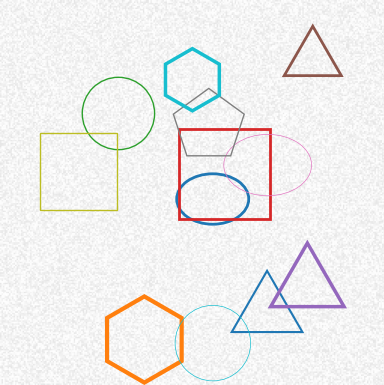[{"shape": "triangle", "thickness": 1.5, "radius": 0.53, "center": [0.694, 0.191]}, {"shape": "oval", "thickness": 2, "radius": 0.47, "center": [0.552, 0.483]}, {"shape": "hexagon", "thickness": 3, "radius": 0.56, "center": [0.375, 0.118]}, {"shape": "circle", "thickness": 1, "radius": 0.47, "center": [0.308, 0.705]}, {"shape": "square", "thickness": 2, "radius": 0.59, "center": [0.583, 0.549]}, {"shape": "triangle", "thickness": 2.5, "radius": 0.55, "center": [0.798, 0.259]}, {"shape": "triangle", "thickness": 2, "radius": 0.43, "center": [0.812, 0.846]}, {"shape": "oval", "thickness": 0.5, "radius": 0.57, "center": [0.695, 0.571]}, {"shape": "pentagon", "thickness": 1, "radius": 0.48, "center": [0.542, 0.674]}, {"shape": "square", "thickness": 1, "radius": 0.5, "center": [0.204, 0.555]}, {"shape": "hexagon", "thickness": 2.5, "radius": 0.4, "center": [0.5, 0.793]}, {"shape": "circle", "thickness": 0.5, "radius": 0.49, "center": [0.553, 0.109]}]